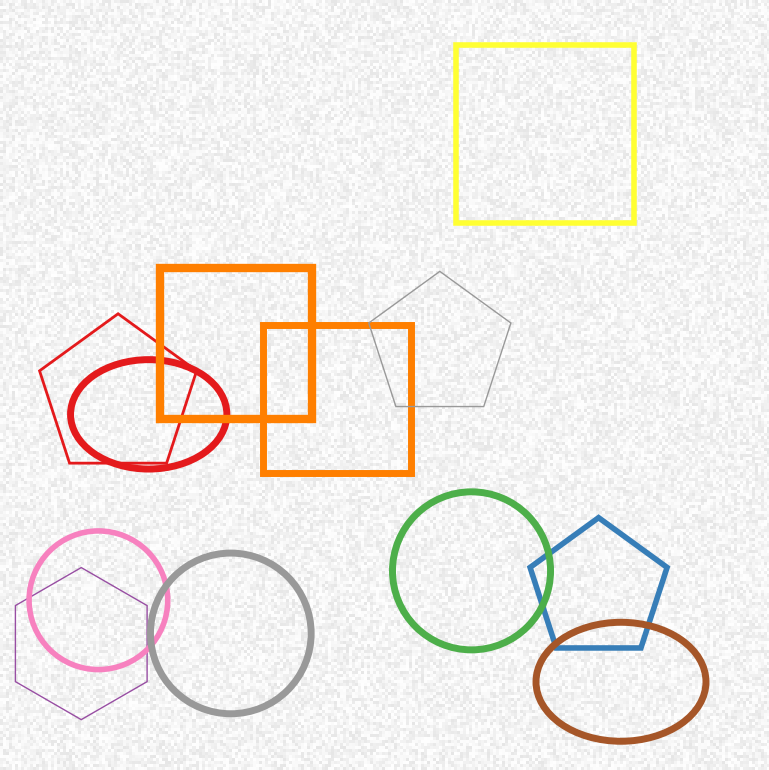[{"shape": "pentagon", "thickness": 1, "radius": 0.54, "center": [0.153, 0.485]}, {"shape": "oval", "thickness": 2.5, "radius": 0.51, "center": [0.193, 0.462]}, {"shape": "pentagon", "thickness": 2, "radius": 0.47, "center": [0.777, 0.234]}, {"shape": "circle", "thickness": 2.5, "radius": 0.51, "center": [0.612, 0.259]}, {"shape": "hexagon", "thickness": 0.5, "radius": 0.49, "center": [0.106, 0.164]}, {"shape": "square", "thickness": 3, "radius": 0.49, "center": [0.306, 0.554]}, {"shape": "square", "thickness": 2.5, "radius": 0.48, "center": [0.438, 0.481]}, {"shape": "square", "thickness": 2, "radius": 0.58, "center": [0.708, 0.826]}, {"shape": "oval", "thickness": 2.5, "radius": 0.55, "center": [0.806, 0.115]}, {"shape": "circle", "thickness": 2, "radius": 0.45, "center": [0.128, 0.22]}, {"shape": "circle", "thickness": 2.5, "radius": 0.52, "center": [0.3, 0.177]}, {"shape": "pentagon", "thickness": 0.5, "radius": 0.49, "center": [0.571, 0.551]}]